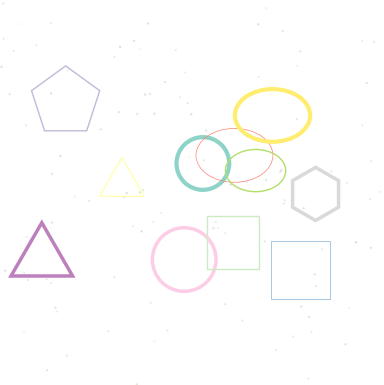[{"shape": "circle", "thickness": 3, "radius": 0.34, "center": [0.527, 0.575]}, {"shape": "triangle", "thickness": 1, "radius": 0.34, "center": [0.317, 0.524]}, {"shape": "pentagon", "thickness": 1, "radius": 0.47, "center": [0.17, 0.736]}, {"shape": "oval", "thickness": 0.5, "radius": 0.5, "center": [0.609, 0.596]}, {"shape": "square", "thickness": 0.5, "radius": 0.38, "center": [0.781, 0.299]}, {"shape": "oval", "thickness": 1, "radius": 0.39, "center": [0.664, 0.557]}, {"shape": "circle", "thickness": 2.5, "radius": 0.41, "center": [0.478, 0.326]}, {"shape": "hexagon", "thickness": 2.5, "radius": 0.34, "center": [0.82, 0.496]}, {"shape": "triangle", "thickness": 2.5, "radius": 0.46, "center": [0.109, 0.329]}, {"shape": "square", "thickness": 1, "radius": 0.34, "center": [0.605, 0.37]}, {"shape": "oval", "thickness": 3, "radius": 0.49, "center": [0.708, 0.7]}]